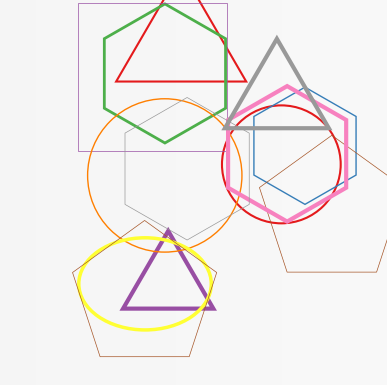[{"shape": "triangle", "thickness": 1.5, "radius": 0.97, "center": [0.468, 0.885]}, {"shape": "circle", "thickness": 1.5, "radius": 0.77, "center": [0.726, 0.573]}, {"shape": "hexagon", "thickness": 1, "radius": 0.76, "center": [0.787, 0.621]}, {"shape": "hexagon", "thickness": 2, "radius": 0.9, "center": [0.426, 0.809]}, {"shape": "square", "thickness": 0.5, "radius": 0.96, "center": [0.393, 0.8]}, {"shape": "triangle", "thickness": 3, "radius": 0.67, "center": [0.434, 0.266]}, {"shape": "circle", "thickness": 1, "radius": 1.0, "center": [0.425, 0.544]}, {"shape": "oval", "thickness": 2.5, "radius": 0.85, "center": [0.374, 0.263]}, {"shape": "pentagon", "thickness": 0.5, "radius": 0.98, "center": [0.373, 0.232]}, {"shape": "pentagon", "thickness": 0.5, "radius": 0.98, "center": [0.856, 0.452]}, {"shape": "hexagon", "thickness": 3, "radius": 0.88, "center": [0.741, 0.6]}, {"shape": "hexagon", "thickness": 0.5, "radius": 0.93, "center": [0.483, 0.562]}, {"shape": "triangle", "thickness": 3, "radius": 0.77, "center": [0.715, 0.744]}]